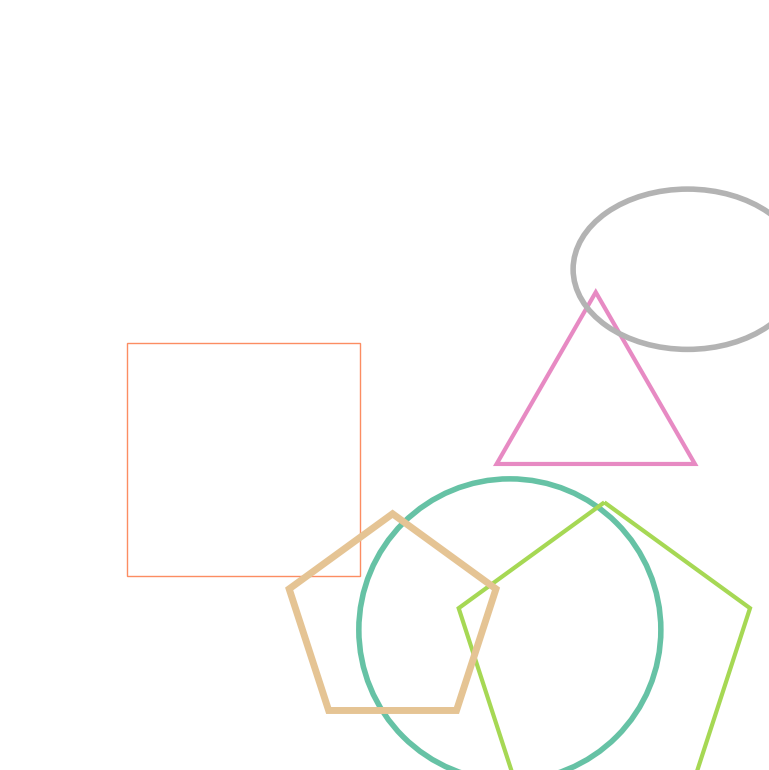[{"shape": "circle", "thickness": 2, "radius": 0.98, "center": [0.662, 0.182]}, {"shape": "square", "thickness": 0.5, "radius": 0.76, "center": [0.317, 0.403]}, {"shape": "triangle", "thickness": 1.5, "radius": 0.74, "center": [0.774, 0.472]}, {"shape": "pentagon", "thickness": 1.5, "radius": 0.99, "center": [0.785, 0.149]}, {"shape": "pentagon", "thickness": 2.5, "radius": 0.71, "center": [0.51, 0.192]}, {"shape": "oval", "thickness": 2, "radius": 0.74, "center": [0.893, 0.65]}]